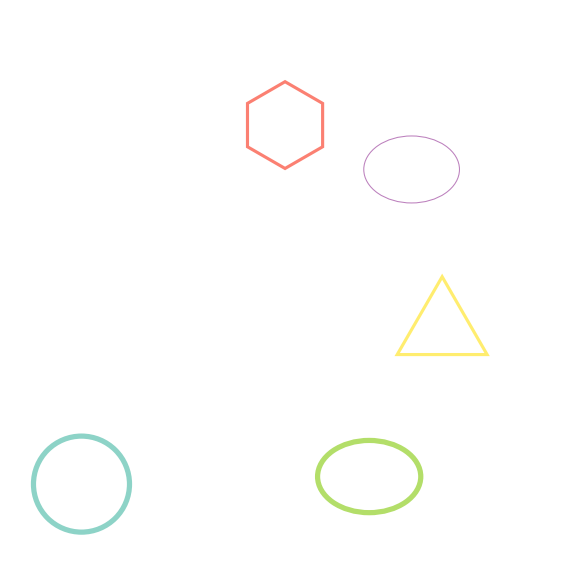[{"shape": "circle", "thickness": 2.5, "radius": 0.42, "center": [0.141, 0.161]}, {"shape": "hexagon", "thickness": 1.5, "radius": 0.38, "center": [0.494, 0.783]}, {"shape": "oval", "thickness": 2.5, "radius": 0.45, "center": [0.639, 0.174]}, {"shape": "oval", "thickness": 0.5, "radius": 0.41, "center": [0.713, 0.706]}, {"shape": "triangle", "thickness": 1.5, "radius": 0.45, "center": [0.766, 0.43]}]